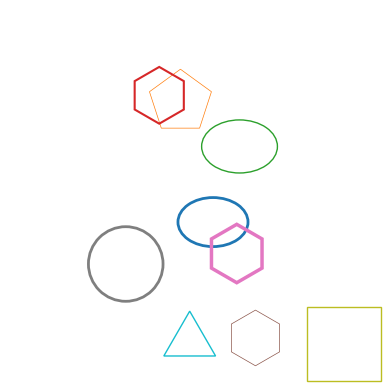[{"shape": "oval", "thickness": 2, "radius": 0.45, "center": [0.553, 0.423]}, {"shape": "pentagon", "thickness": 0.5, "radius": 0.42, "center": [0.469, 0.736]}, {"shape": "oval", "thickness": 1, "radius": 0.49, "center": [0.622, 0.62]}, {"shape": "hexagon", "thickness": 1.5, "radius": 0.37, "center": [0.414, 0.752]}, {"shape": "hexagon", "thickness": 0.5, "radius": 0.36, "center": [0.664, 0.122]}, {"shape": "hexagon", "thickness": 2.5, "radius": 0.38, "center": [0.615, 0.342]}, {"shape": "circle", "thickness": 2, "radius": 0.48, "center": [0.327, 0.314]}, {"shape": "square", "thickness": 1, "radius": 0.48, "center": [0.894, 0.106]}, {"shape": "triangle", "thickness": 1, "radius": 0.39, "center": [0.493, 0.114]}]